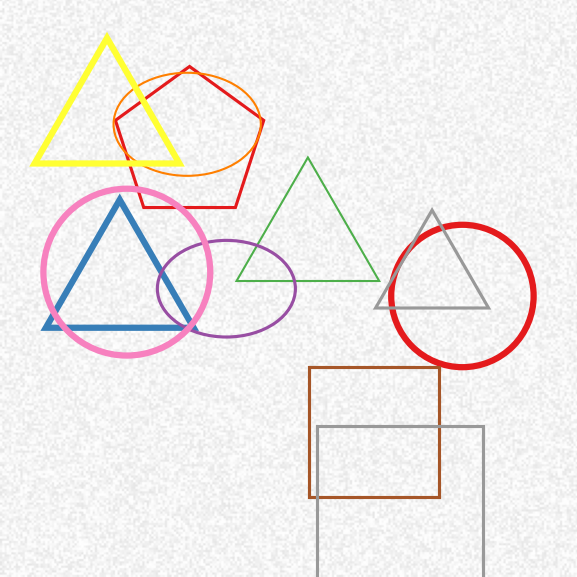[{"shape": "pentagon", "thickness": 1.5, "radius": 0.68, "center": [0.328, 0.749]}, {"shape": "circle", "thickness": 3, "radius": 0.62, "center": [0.801, 0.487]}, {"shape": "triangle", "thickness": 3, "radius": 0.74, "center": [0.207, 0.505]}, {"shape": "triangle", "thickness": 1, "radius": 0.71, "center": [0.533, 0.584]}, {"shape": "oval", "thickness": 1.5, "radius": 0.6, "center": [0.392, 0.499]}, {"shape": "oval", "thickness": 1, "radius": 0.64, "center": [0.324, 0.784]}, {"shape": "triangle", "thickness": 3, "radius": 0.72, "center": [0.185, 0.788]}, {"shape": "square", "thickness": 1.5, "radius": 0.57, "center": [0.648, 0.251]}, {"shape": "circle", "thickness": 3, "radius": 0.72, "center": [0.22, 0.528]}, {"shape": "triangle", "thickness": 1.5, "radius": 0.56, "center": [0.748, 0.522]}, {"shape": "square", "thickness": 1.5, "radius": 0.72, "center": [0.692, 0.118]}]